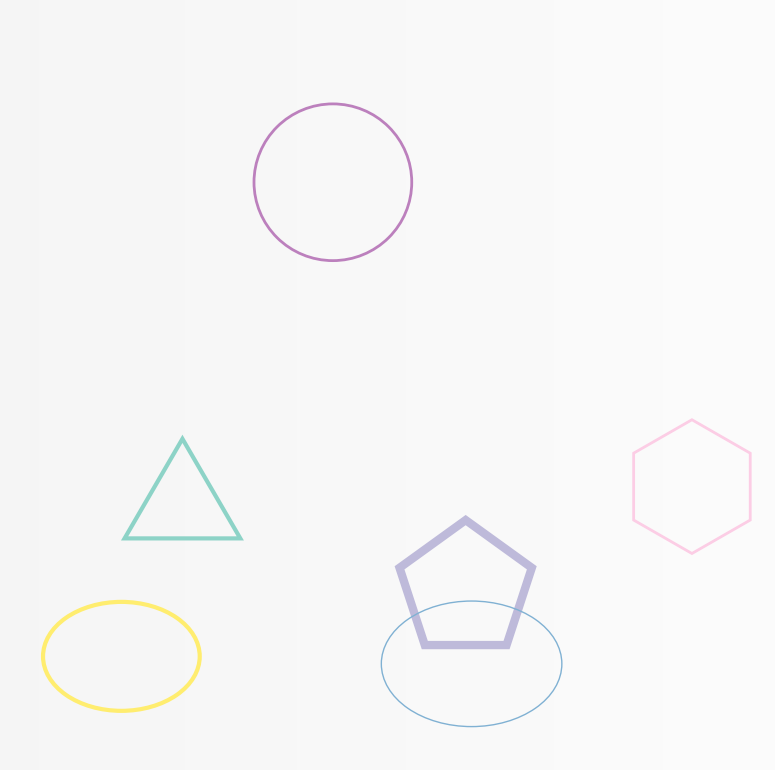[{"shape": "triangle", "thickness": 1.5, "radius": 0.43, "center": [0.235, 0.344]}, {"shape": "pentagon", "thickness": 3, "radius": 0.45, "center": [0.601, 0.235]}, {"shape": "oval", "thickness": 0.5, "radius": 0.58, "center": [0.609, 0.138]}, {"shape": "hexagon", "thickness": 1, "radius": 0.43, "center": [0.893, 0.368]}, {"shape": "circle", "thickness": 1, "radius": 0.51, "center": [0.43, 0.763]}, {"shape": "oval", "thickness": 1.5, "radius": 0.51, "center": [0.157, 0.148]}]